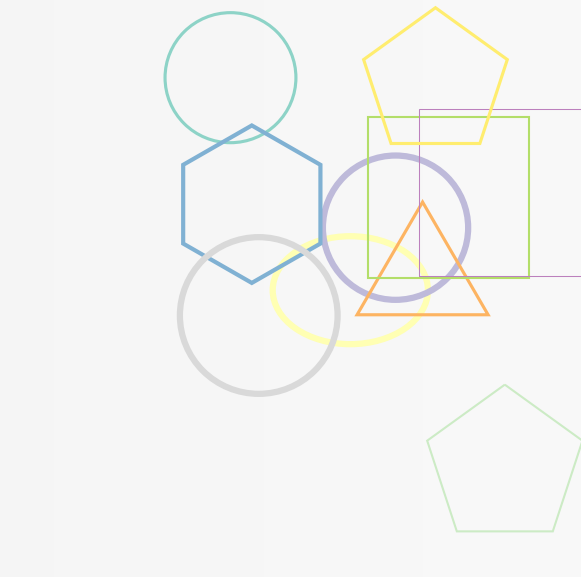[{"shape": "circle", "thickness": 1.5, "radius": 0.56, "center": [0.397, 0.865]}, {"shape": "oval", "thickness": 3, "radius": 0.67, "center": [0.603, 0.497]}, {"shape": "circle", "thickness": 3, "radius": 0.62, "center": [0.68, 0.605]}, {"shape": "hexagon", "thickness": 2, "radius": 0.68, "center": [0.433, 0.646]}, {"shape": "triangle", "thickness": 1.5, "radius": 0.65, "center": [0.727, 0.519]}, {"shape": "square", "thickness": 1, "radius": 0.69, "center": [0.771, 0.657]}, {"shape": "circle", "thickness": 3, "radius": 0.68, "center": [0.445, 0.453]}, {"shape": "square", "thickness": 0.5, "radius": 0.72, "center": [0.866, 0.666]}, {"shape": "pentagon", "thickness": 1, "radius": 0.7, "center": [0.868, 0.193]}, {"shape": "pentagon", "thickness": 1.5, "radius": 0.65, "center": [0.749, 0.856]}]